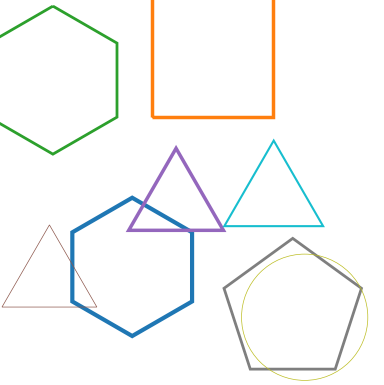[{"shape": "hexagon", "thickness": 3, "radius": 0.9, "center": [0.343, 0.307]}, {"shape": "square", "thickness": 2.5, "radius": 0.78, "center": [0.552, 0.854]}, {"shape": "hexagon", "thickness": 2, "radius": 0.96, "center": [0.137, 0.792]}, {"shape": "triangle", "thickness": 2.5, "radius": 0.71, "center": [0.457, 0.473]}, {"shape": "triangle", "thickness": 0.5, "radius": 0.71, "center": [0.128, 0.274]}, {"shape": "pentagon", "thickness": 2, "radius": 0.94, "center": [0.76, 0.193]}, {"shape": "circle", "thickness": 0.5, "radius": 0.82, "center": [0.791, 0.176]}, {"shape": "triangle", "thickness": 1.5, "radius": 0.74, "center": [0.711, 0.487]}]